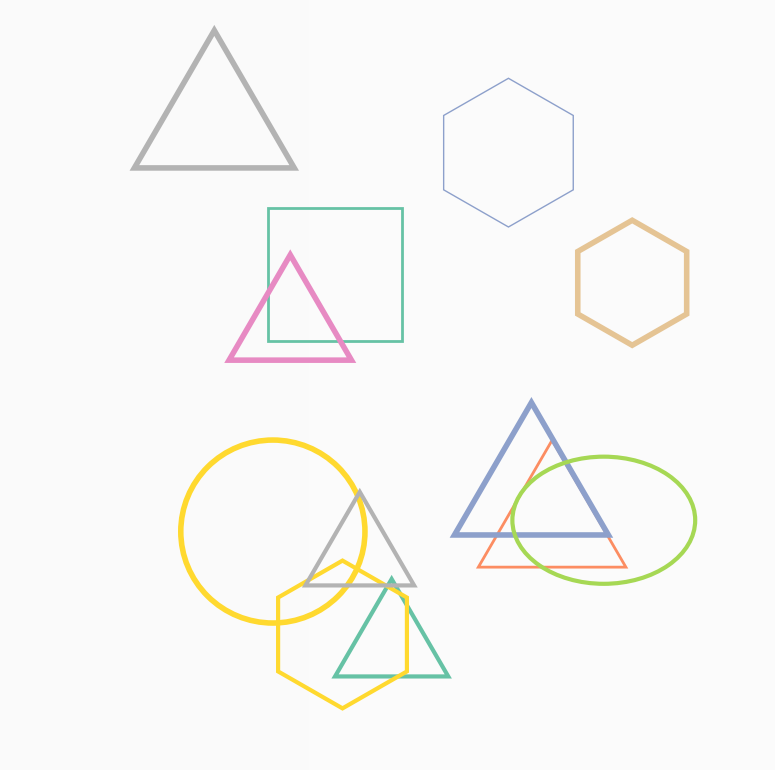[{"shape": "triangle", "thickness": 1.5, "radius": 0.42, "center": [0.505, 0.164]}, {"shape": "square", "thickness": 1, "radius": 0.43, "center": [0.432, 0.644]}, {"shape": "triangle", "thickness": 1, "radius": 0.55, "center": [0.712, 0.318]}, {"shape": "hexagon", "thickness": 0.5, "radius": 0.48, "center": [0.656, 0.802]}, {"shape": "triangle", "thickness": 2, "radius": 0.57, "center": [0.686, 0.363]}, {"shape": "triangle", "thickness": 2, "radius": 0.46, "center": [0.375, 0.578]}, {"shape": "oval", "thickness": 1.5, "radius": 0.59, "center": [0.779, 0.324]}, {"shape": "hexagon", "thickness": 1.5, "radius": 0.48, "center": [0.442, 0.176]}, {"shape": "circle", "thickness": 2, "radius": 0.59, "center": [0.352, 0.31]}, {"shape": "hexagon", "thickness": 2, "radius": 0.41, "center": [0.816, 0.633]}, {"shape": "triangle", "thickness": 2, "radius": 0.6, "center": [0.277, 0.841]}, {"shape": "triangle", "thickness": 1.5, "radius": 0.4, "center": [0.464, 0.28]}]